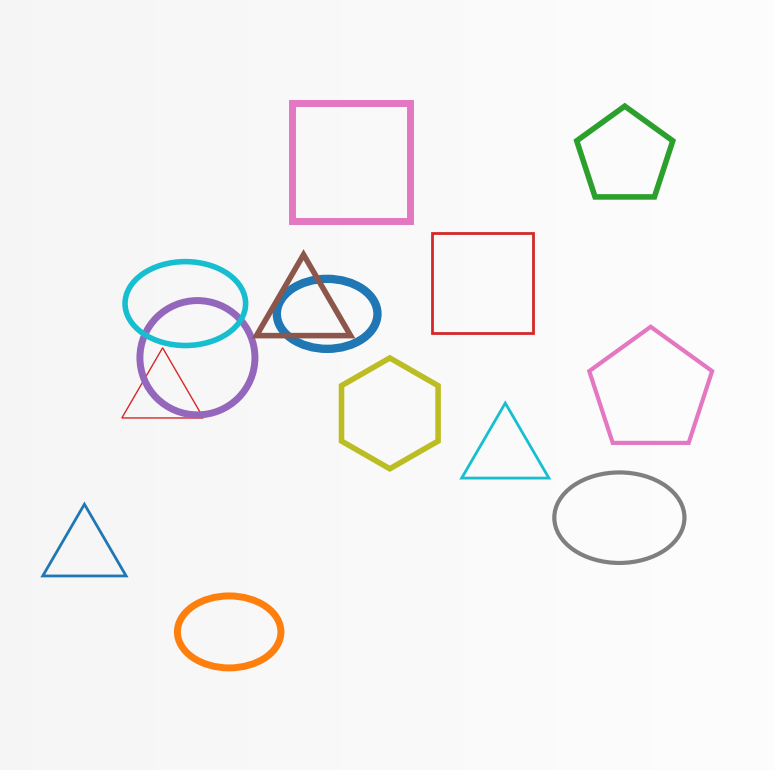[{"shape": "oval", "thickness": 3, "radius": 0.32, "center": [0.422, 0.592]}, {"shape": "triangle", "thickness": 1, "radius": 0.31, "center": [0.109, 0.283]}, {"shape": "oval", "thickness": 2.5, "radius": 0.33, "center": [0.296, 0.179]}, {"shape": "pentagon", "thickness": 2, "radius": 0.33, "center": [0.806, 0.797]}, {"shape": "square", "thickness": 1, "radius": 0.33, "center": [0.623, 0.633]}, {"shape": "triangle", "thickness": 0.5, "radius": 0.3, "center": [0.21, 0.488]}, {"shape": "circle", "thickness": 2.5, "radius": 0.37, "center": [0.255, 0.535]}, {"shape": "triangle", "thickness": 2, "radius": 0.35, "center": [0.392, 0.599]}, {"shape": "square", "thickness": 2.5, "radius": 0.38, "center": [0.453, 0.789]}, {"shape": "pentagon", "thickness": 1.5, "radius": 0.42, "center": [0.84, 0.492]}, {"shape": "oval", "thickness": 1.5, "radius": 0.42, "center": [0.799, 0.328]}, {"shape": "hexagon", "thickness": 2, "radius": 0.36, "center": [0.503, 0.463]}, {"shape": "triangle", "thickness": 1, "radius": 0.32, "center": [0.652, 0.412]}, {"shape": "oval", "thickness": 2, "radius": 0.39, "center": [0.239, 0.606]}]